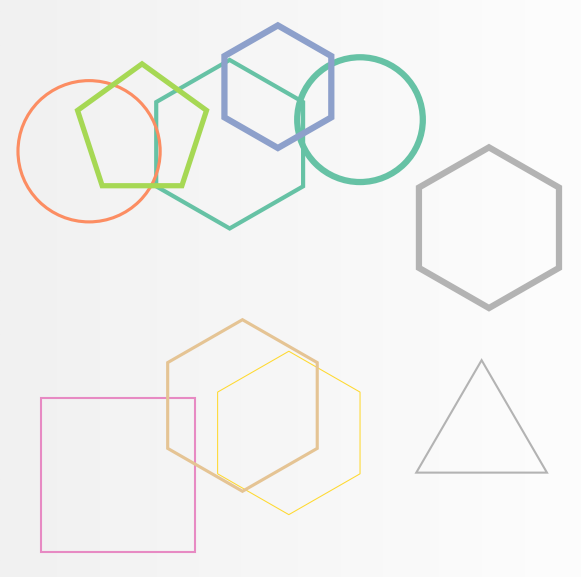[{"shape": "hexagon", "thickness": 2, "radius": 0.73, "center": [0.395, 0.749]}, {"shape": "circle", "thickness": 3, "radius": 0.54, "center": [0.619, 0.792]}, {"shape": "circle", "thickness": 1.5, "radius": 0.61, "center": [0.153, 0.737]}, {"shape": "hexagon", "thickness": 3, "radius": 0.53, "center": [0.478, 0.849]}, {"shape": "square", "thickness": 1, "radius": 0.66, "center": [0.203, 0.177]}, {"shape": "pentagon", "thickness": 2.5, "radius": 0.58, "center": [0.244, 0.772]}, {"shape": "hexagon", "thickness": 0.5, "radius": 0.71, "center": [0.497, 0.249]}, {"shape": "hexagon", "thickness": 1.5, "radius": 0.74, "center": [0.417, 0.297]}, {"shape": "triangle", "thickness": 1, "radius": 0.65, "center": [0.829, 0.246]}, {"shape": "hexagon", "thickness": 3, "radius": 0.7, "center": [0.841, 0.605]}]